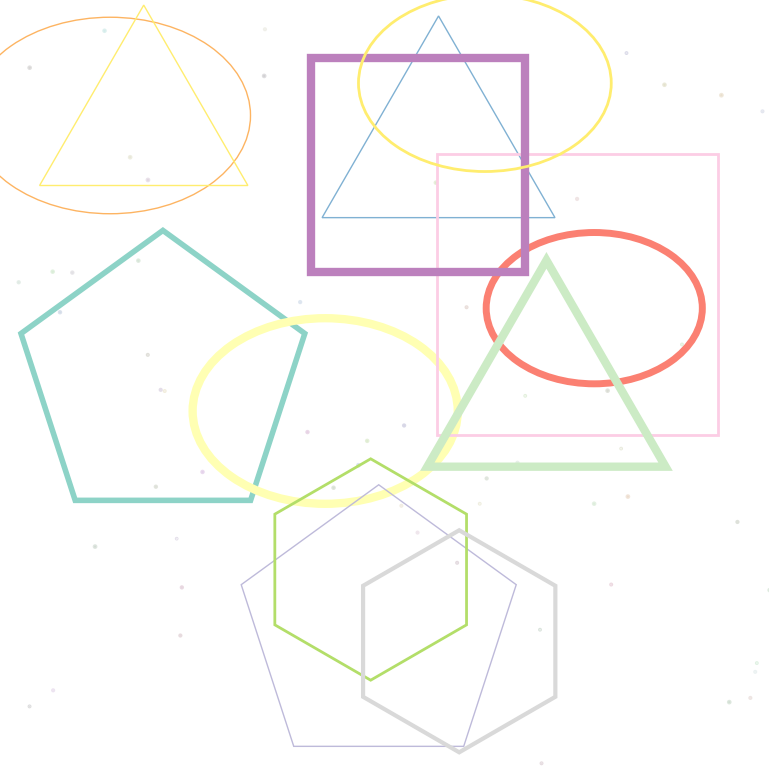[{"shape": "pentagon", "thickness": 2, "radius": 0.97, "center": [0.212, 0.507]}, {"shape": "oval", "thickness": 3, "radius": 0.86, "center": [0.422, 0.466]}, {"shape": "pentagon", "thickness": 0.5, "radius": 0.94, "center": [0.492, 0.183]}, {"shape": "oval", "thickness": 2.5, "radius": 0.7, "center": [0.772, 0.6]}, {"shape": "triangle", "thickness": 0.5, "radius": 0.87, "center": [0.57, 0.805]}, {"shape": "oval", "thickness": 0.5, "radius": 0.91, "center": [0.143, 0.85]}, {"shape": "hexagon", "thickness": 1, "radius": 0.72, "center": [0.481, 0.26]}, {"shape": "square", "thickness": 1, "radius": 0.91, "center": [0.75, 0.617]}, {"shape": "hexagon", "thickness": 1.5, "radius": 0.72, "center": [0.596, 0.167]}, {"shape": "square", "thickness": 3, "radius": 0.7, "center": [0.543, 0.785]}, {"shape": "triangle", "thickness": 3, "radius": 0.89, "center": [0.71, 0.483]}, {"shape": "oval", "thickness": 1, "radius": 0.82, "center": [0.63, 0.892]}, {"shape": "triangle", "thickness": 0.5, "radius": 0.78, "center": [0.187, 0.837]}]